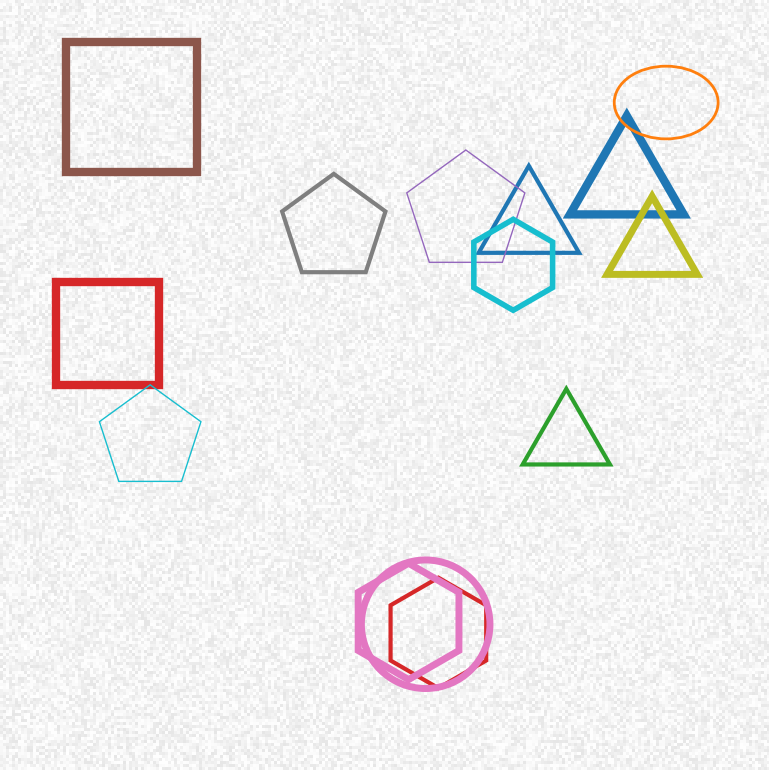[{"shape": "triangle", "thickness": 1.5, "radius": 0.38, "center": [0.687, 0.709]}, {"shape": "triangle", "thickness": 3, "radius": 0.43, "center": [0.814, 0.764]}, {"shape": "oval", "thickness": 1, "radius": 0.34, "center": [0.865, 0.867]}, {"shape": "triangle", "thickness": 1.5, "radius": 0.33, "center": [0.735, 0.43]}, {"shape": "hexagon", "thickness": 1.5, "radius": 0.36, "center": [0.569, 0.178]}, {"shape": "square", "thickness": 3, "radius": 0.33, "center": [0.139, 0.567]}, {"shape": "pentagon", "thickness": 0.5, "radius": 0.4, "center": [0.605, 0.725]}, {"shape": "square", "thickness": 3, "radius": 0.42, "center": [0.171, 0.861]}, {"shape": "circle", "thickness": 2.5, "radius": 0.42, "center": [0.553, 0.189]}, {"shape": "hexagon", "thickness": 2.5, "radius": 0.38, "center": [0.531, 0.193]}, {"shape": "pentagon", "thickness": 1.5, "radius": 0.35, "center": [0.433, 0.704]}, {"shape": "triangle", "thickness": 2.5, "radius": 0.34, "center": [0.847, 0.677]}, {"shape": "hexagon", "thickness": 2, "radius": 0.3, "center": [0.667, 0.656]}, {"shape": "pentagon", "thickness": 0.5, "radius": 0.35, "center": [0.195, 0.431]}]